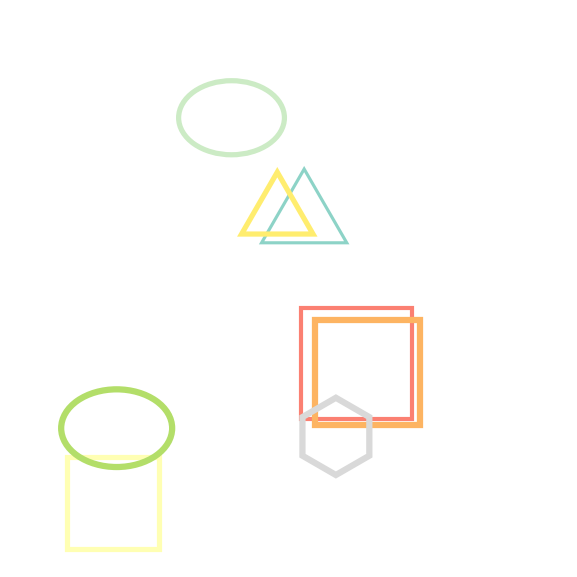[{"shape": "triangle", "thickness": 1.5, "radius": 0.43, "center": [0.527, 0.621]}, {"shape": "square", "thickness": 2.5, "radius": 0.4, "center": [0.196, 0.128]}, {"shape": "square", "thickness": 2, "radius": 0.48, "center": [0.617, 0.37]}, {"shape": "square", "thickness": 3, "radius": 0.46, "center": [0.637, 0.354]}, {"shape": "oval", "thickness": 3, "radius": 0.48, "center": [0.202, 0.258]}, {"shape": "hexagon", "thickness": 3, "radius": 0.33, "center": [0.582, 0.243]}, {"shape": "oval", "thickness": 2.5, "radius": 0.46, "center": [0.401, 0.795]}, {"shape": "triangle", "thickness": 2.5, "radius": 0.36, "center": [0.48, 0.63]}]